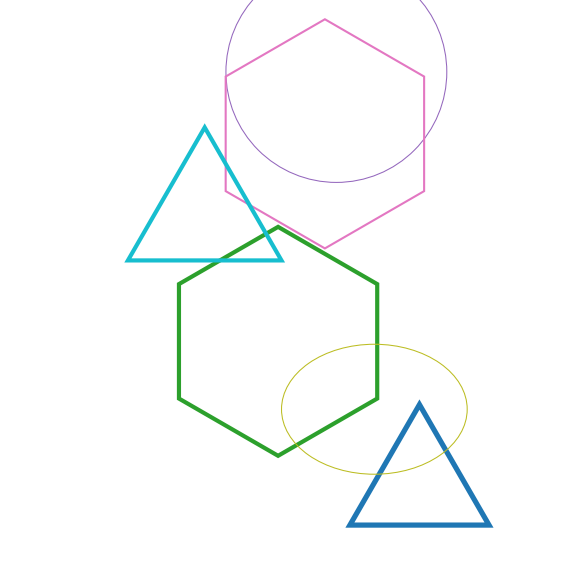[{"shape": "triangle", "thickness": 2.5, "radius": 0.7, "center": [0.726, 0.159]}, {"shape": "hexagon", "thickness": 2, "radius": 0.99, "center": [0.482, 0.408]}, {"shape": "circle", "thickness": 0.5, "radius": 0.96, "center": [0.582, 0.874]}, {"shape": "hexagon", "thickness": 1, "radius": 0.99, "center": [0.563, 0.767]}, {"shape": "oval", "thickness": 0.5, "radius": 0.8, "center": [0.648, 0.29]}, {"shape": "triangle", "thickness": 2, "radius": 0.77, "center": [0.354, 0.625]}]